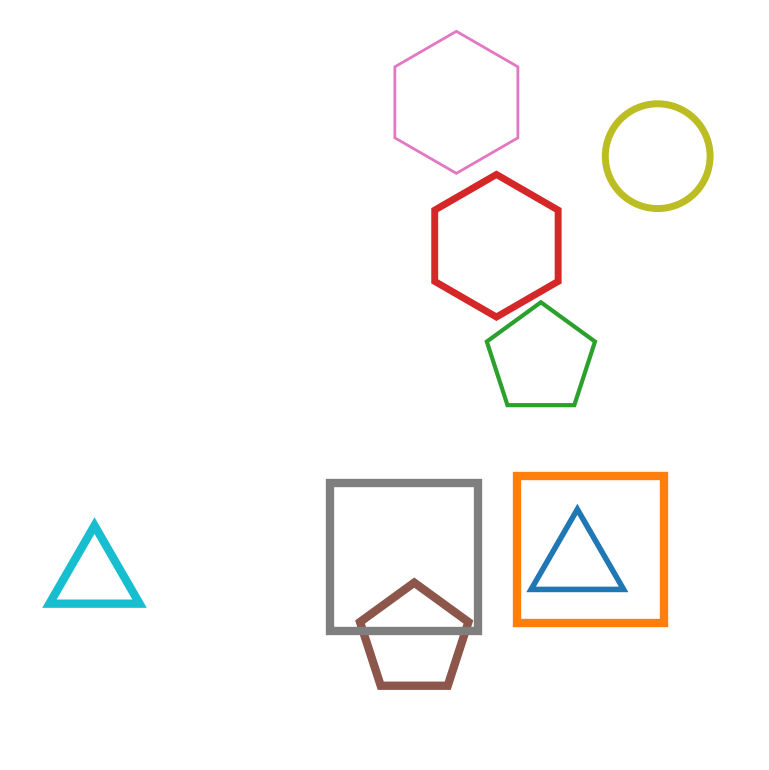[{"shape": "triangle", "thickness": 2, "radius": 0.35, "center": [0.75, 0.269]}, {"shape": "square", "thickness": 3, "radius": 0.48, "center": [0.767, 0.286]}, {"shape": "pentagon", "thickness": 1.5, "radius": 0.37, "center": [0.702, 0.534]}, {"shape": "hexagon", "thickness": 2.5, "radius": 0.46, "center": [0.645, 0.681]}, {"shape": "pentagon", "thickness": 3, "radius": 0.37, "center": [0.538, 0.169]}, {"shape": "hexagon", "thickness": 1, "radius": 0.46, "center": [0.593, 0.867]}, {"shape": "square", "thickness": 3, "radius": 0.48, "center": [0.525, 0.276]}, {"shape": "circle", "thickness": 2.5, "radius": 0.34, "center": [0.854, 0.797]}, {"shape": "triangle", "thickness": 3, "radius": 0.34, "center": [0.123, 0.25]}]